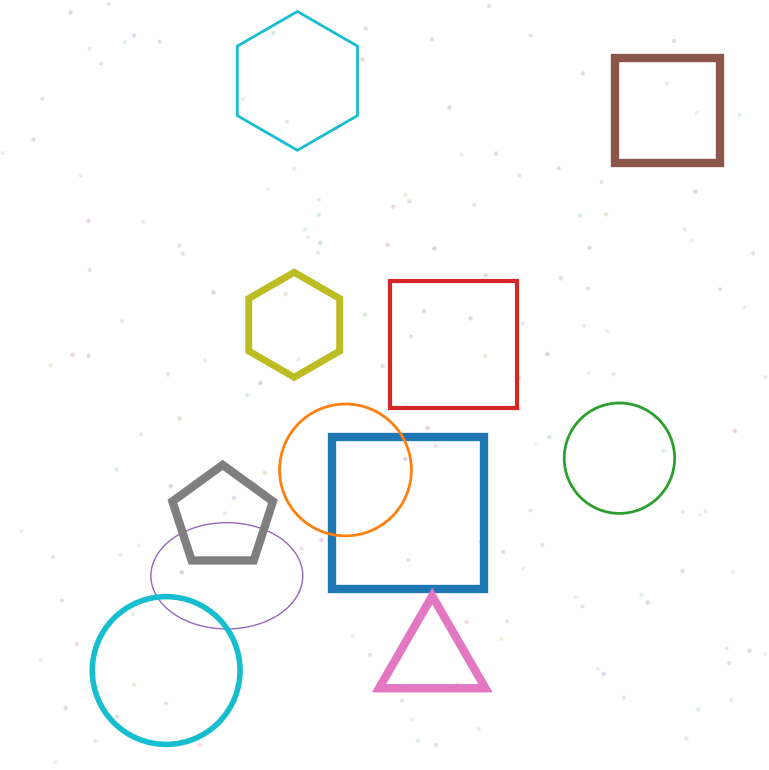[{"shape": "square", "thickness": 3, "radius": 0.49, "center": [0.53, 0.334]}, {"shape": "circle", "thickness": 1, "radius": 0.43, "center": [0.449, 0.39]}, {"shape": "circle", "thickness": 1, "radius": 0.36, "center": [0.804, 0.405]}, {"shape": "square", "thickness": 1.5, "radius": 0.41, "center": [0.589, 0.553]}, {"shape": "oval", "thickness": 0.5, "radius": 0.49, "center": [0.295, 0.252]}, {"shape": "square", "thickness": 3, "radius": 0.34, "center": [0.867, 0.856]}, {"shape": "triangle", "thickness": 3, "radius": 0.4, "center": [0.561, 0.146]}, {"shape": "pentagon", "thickness": 3, "radius": 0.34, "center": [0.289, 0.328]}, {"shape": "hexagon", "thickness": 2.5, "radius": 0.34, "center": [0.382, 0.578]}, {"shape": "circle", "thickness": 2, "radius": 0.48, "center": [0.216, 0.129]}, {"shape": "hexagon", "thickness": 1, "radius": 0.45, "center": [0.386, 0.895]}]